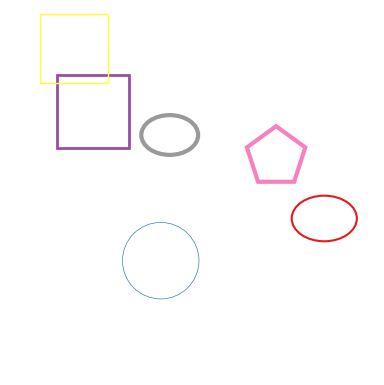[{"shape": "oval", "thickness": 1.5, "radius": 0.42, "center": [0.842, 0.433]}, {"shape": "circle", "thickness": 0.5, "radius": 0.5, "center": [0.417, 0.323]}, {"shape": "square", "thickness": 2, "radius": 0.47, "center": [0.242, 0.71]}, {"shape": "square", "thickness": 1, "radius": 0.45, "center": [0.192, 0.875]}, {"shape": "pentagon", "thickness": 3, "radius": 0.4, "center": [0.717, 0.592]}, {"shape": "oval", "thickness": 3, "radius": 0.37, "center": [0.441, 0.649]}]